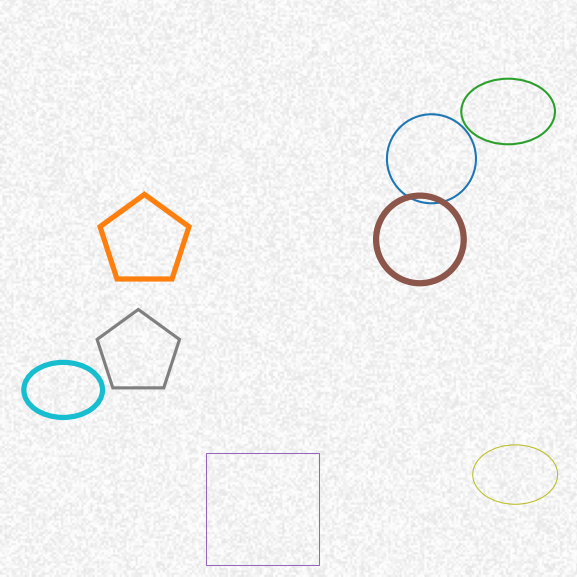[{"shape": "circle", "thickness": 1, "radius": 0.39, "center": [0.747, 0.724]}, {"shape": "pentagon", "thickness": 2.5, "radius": 0.4, "center": [0.25, 0.582]}, {"shape": "oval", "thickness": 1, "radius": 0.41, "center": [0.88, 0.806]}, {"shape": "square", "thickness": 0.5, "radius": 0.49, "center": [0.454, 0.118]}, {"shape": "circle", "thickness": 3, "radius": 0.38, "center": [0.727, 0.585]}, {"shape": "pentagon", "thickness": 1.5, "radius": 0.38, "center": [0.239, 0.388]}, {"shape": "oval", "thickness": 0.5, "radius": 0.37, "center": [0.892, 0.177]}, {"shape": "oval", "thickness": 2.5, "radius": 0.34, "center": [0.109, 0.324]}]